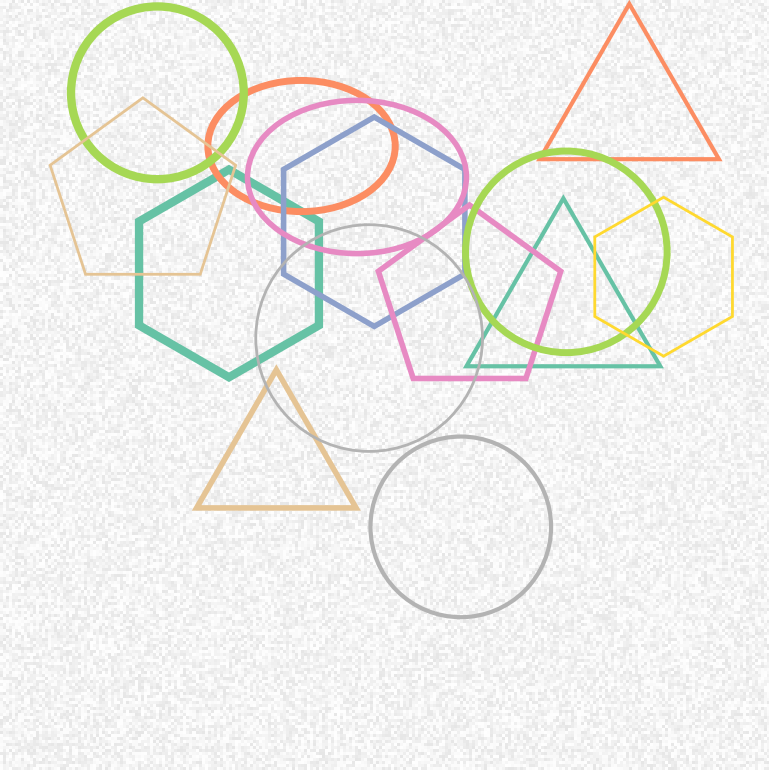[{"shape": "hexagon", "thickness": 3, "radius": 0.67, "center": [0.297, 0.645]}, {"shape": "triangle", "thickness": 1.5, "radius": 0.73, "center": [0.732, 0.597]}, {"shape": "triangle", "thickness": 1.5, "radius": 0.67, "center": [0.817, 0.86]}, {"shape": "oval", "thickness": 2.5, "radius": 0.61, "center": [0.392, 0.81]}, {"shape": "hexagon", "thickness": 2, "radius": 0.68, "center": [0.486, 0.712]}, {"shape": "pentagon", "thickness": 2, "radius": 0.62, "center": [0.61, 0.609]}, {"shape": "oval", "thickness": 2, "radius": 0.71, "center": [0.464, 0.77]}, {"shape": "circle", "thickness": 3, "radius": 0.56, "center": [0.204, 0.879]}, {"shape": "circle", "thickness": 2.5, "radius": 0.65, "center": [0.735, 0.673]}, {"shape": "hexagon", "thickness": 1, "radius": 0.52, "center": [0.862, 0.641]}, {"shape": "pentagon", "thickness": 1, "radius": 0.63, "center": [0.186, 0.746]}, {"shape": "triangle", "thickness": 2, "radius": 0.6, "center": [0.359, 0.4]}, {"shape": "circle", "thickness": 1, "radius": 0.74, "center": [0.479, 0.561]}, {"shape": "circle", "thickness": 1.5, "radius": 0.59, "center": [0.598, 0.316]}]